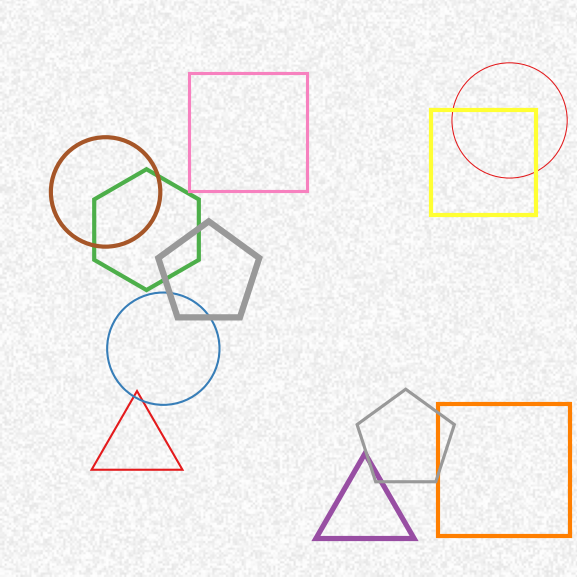[{"shape": "circle", "thickness": 0.5, "radius": 0.5, "center": [0.882, 0.791]}, {"shape": "triangle", "thickness": 1, "radius": 0.45, "center": [0.237, 0.231]}, {"shape": "circle", "thickness": 1, "radius": 0.49, "center": [0.283, 0.395]}, {"shape": "hexagon", "thickness": 2, "radius": 0.52, "center": [0.254, 0.601]}, {"shape": "triangle", "thickness": 2.5, "radius": 0.49, "center": [0.632, 0.116]}, {"shape": "square", "thickness": 2, "radius": 0.57, "center": [0.873, 0.186]}, {"shape": "square", "thickness": 2, "radius": 0.45, "center": [0.837, 0.718]}, {"shape": "circle", "thickness": 2, "radius": 0.47, "center": [0.183, 0.667]}, {"shape": "square", "thickness": 1.5, "radius": 0.51, "center": [0.43, 0.77]}, {"shape": "pentagon", "thickness": 3, "radius": 0.46, "center": [0.361, 0.524]}, {"shape": "pentagon", "thickness": 1.5, "radius": 0.44, "center": [0.703, 0.237]}]